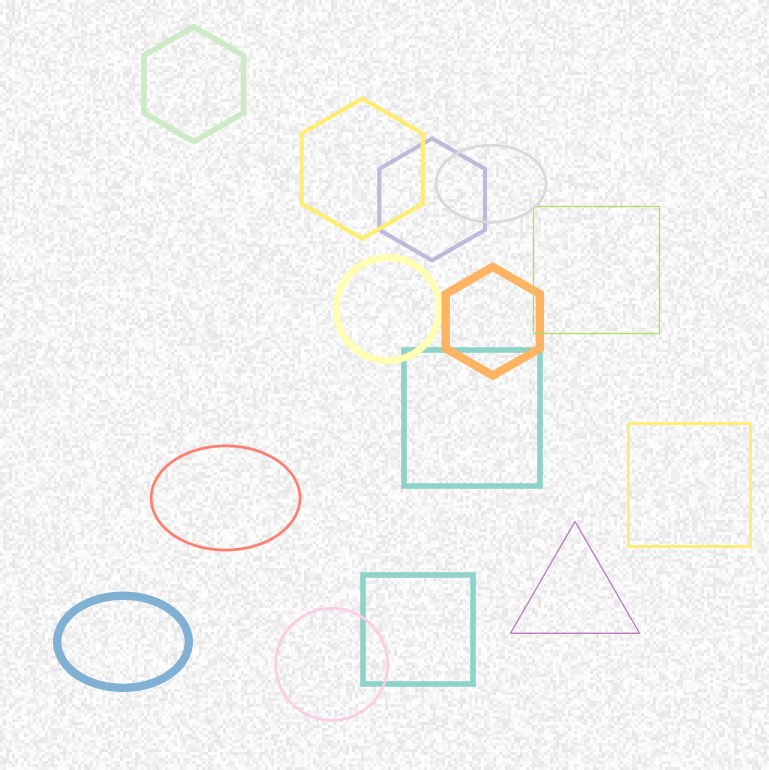[{"shape": "square", "thickness": 2, "radius": 0.44, "center": [0.613, 0.457]}, {"shape": "square", "thickness": 2, "radius": 0.36, "center": [0.543, 0.183]}, {"shape": "circle", "thickness": 2.5, "radius": 0.33, "center": [0.504, 0.599]}, {"shape": "hexagon", "thickness": 1.5, "radius": 0.4, "center": [0.561, 0.741]}, {"shape": "oval", "thickness": 1, "radius": 0.48, "center": [0.293, 0.353]}, {"shape": "oval", "thickness": 3, "radius": 0.43, "center": [0.16, 0.167]}, {"shape": "hexagon", "thickness": 3, "radius": 0.35, "center": [0.64, 0.583]}, {"shape": "square", "thickness": 0.5, "radius": 0.41, "center": [0.774, 0.65]}, {"shape": "circle", "thickness": 1, "radius": 0.36, "center": [0.431, 0.137]}, {"shape": "oval", "thickness": 1, "radius": 0.36, "center": [0.638, 0.761]}, {"shape": "triangle", "thickness": 0.5, "radius": 0.48, "center": [0.747, 0.226]}, {"shape": "hexagon", "thickness": 2, "radius": 0.37, "center": [0.252, 0.891]}, {"shape": "hexagon", "thickness": 1.5, "radius": 0.45, "center": [0.47, 0.781]}, {"shape": "square", "thickness": 1, "radius": 0.4, "center": [0.895, 0.371]}]